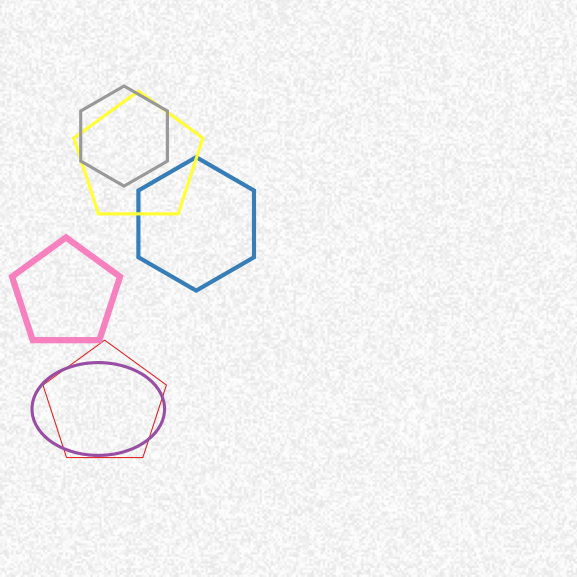[{"shape": "pentagon", "thickness": 0.5, "radius": 0.56, "center": [0.181, 0.298]}, {"shape": "hexagon", "thickness": 2, "radius": 0.58, "center": [0.34, 0.611]}, {"shape": "oval", "thickness": 1.5, "radius": 0.57, "center": [0.17, 0.291]}, {"shape": "pentagon", "thickness": 1.5, "radius": 0.59, "center": [0.24, 0.724]}, {"shape": "pentagon", "thickness": 3, "radius": 0.49, "center": [0.114, 0.49]}, {"shape": "hexagon", "thickness": 1.5, "radius": 0.43, "center": [0.215, 0.764]}]